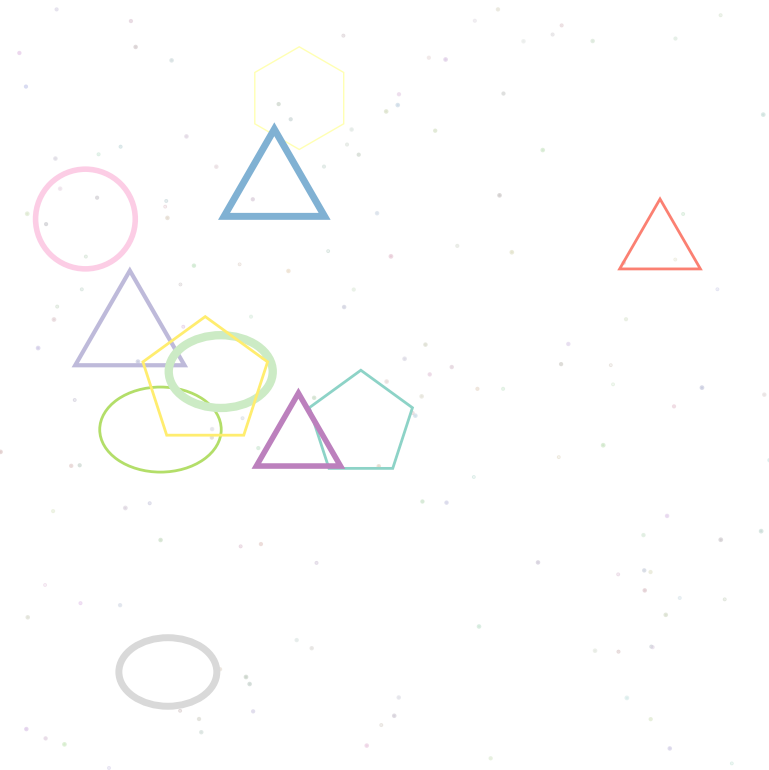[{"shape": "pentagon", "thickness": 1, "radius": 0.35, "center": [0.469, 0.449]}, {"shape": "hexagon", "thickness": 0.5, "radius": 0.33, "center": [0.389, 0.873]}, {"shape": "triangle", "thickness": 1.5, "radius": 0.41, "center": [0.169, 0.567]}, {"shape": "triangle", "thickness": 1, "radius": 0.3, "center": [0.857, 0.681]}, {"shape": "triangle", "thickness": 2.5, "radius": 0.38, "center": [0.356, 0.757]}, {"shape": "oval", "thickness": 1, "radius": 0.39, "center": [0.208, 0.442]}, {"shape": "circle", "thickness": 2, "radius": 0.32, "center": [0.111, 0.716]}, {"shape": "oval", "thickness": 2.5, "radius": 0.32, "center": [0.218, 0.127]}, {"shape": "triangle", "thickness": 2, "radius": 0.32, "center": [0.388, 0.426]}, {"shape": "oval", "thickness": 3, "radius": 0.34, "center": [0.287, 0.517]}, {"shape": "pentagon", "thickness": 1, "radius": 0.43, "center": [0.267, 0.504]}]